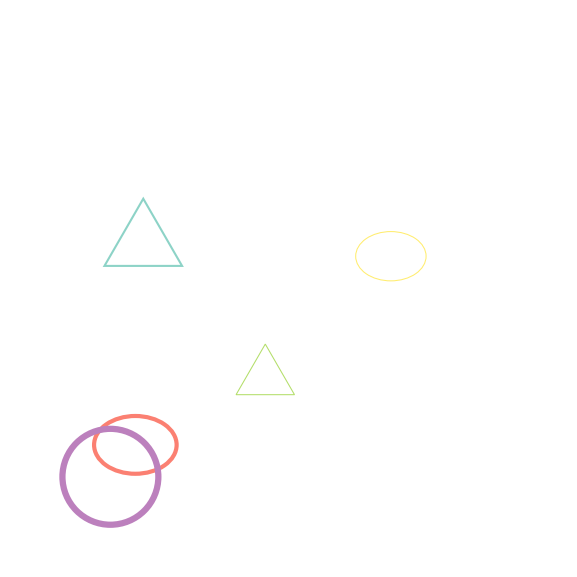[{"shape": "triangle", "thickness": 1, "radius": 0.39, "center": [0.248, 0.577]}, {"shape": "oval", "thickness": 2, "radius": 0.36, "center": [0.234, 0.229]}, {"shape": "triangle", "thickness": 0.5, "radius": 0.29, "center": [0.459, 0.345]}, {"shape": "circle", "thickness": 3, "radius": 0.42, "center": [0.191, 0.174]}, {"shape": "oval", "thickness": 0.5, "radius": 0.3, "center": [0.677, 0.555]}]